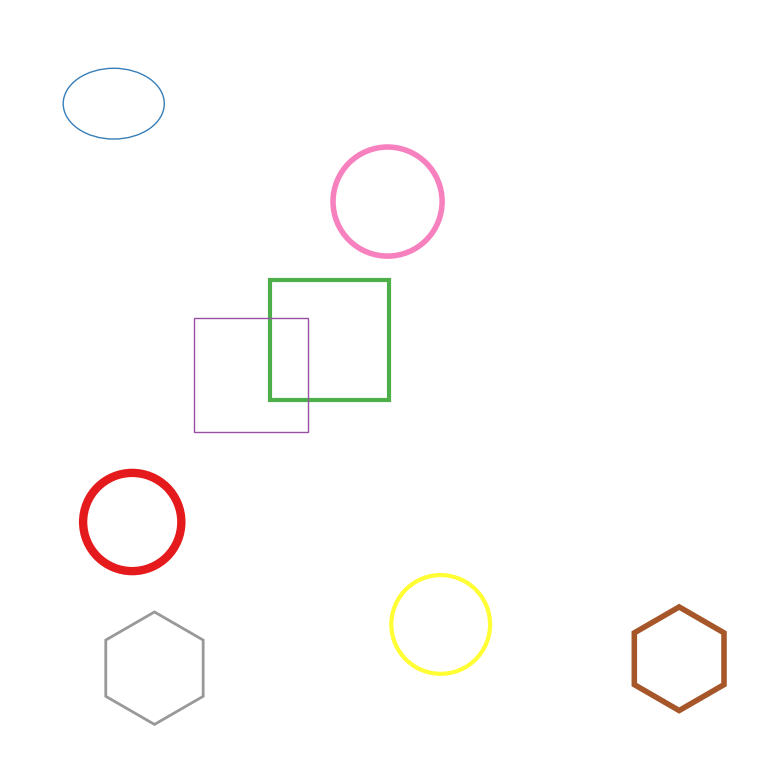[{"shape": "circle", "thickness": 3, "radius": 0.32, "center": [0.172, 0.322]}, {"shape": "oval", "thickness": 0.5, "radius": 0.33, "center": [0.148, 0.865]}, {"shape": "square", "thickness": 1.5, "radius": 0.39, "center": [0.428, 0.559]}, {"shape": "square", "thickness": 0.5, "radius": 0.37, "center": [0.326, 0.513]}, {"shape": "circle", "thickness": 1.5, "radius": 0.32, "center": [0.572, 0.189]}, {"shape": "hexagon", "thickness": 2, "radius": 0.34, "center": [0.882, 0.144]}, {"shape": "circle", "thickness": 2, "radius": 0.35, "center": [0.503, 0.738]}, {"shape": "hexagon", "thickness": 1, "radius": 0.37, "center": [0.201, 0.132]}]